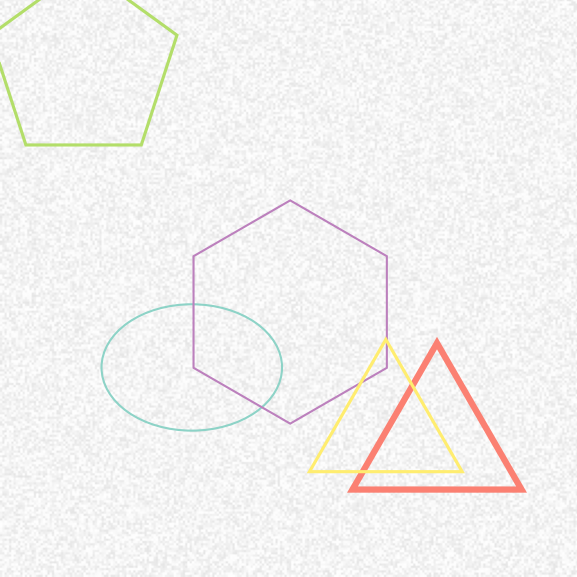[{"shape": "oval", "thickness": 1, "radius": 0.78, "center": [0.332, 0.363]}, {"shape": "triangle", "thickness": 3, "radius": 0.85, "center": [0.757, 0.236]}, {"shape": "pentagon", "thickness": 1.5, "radius": 0.85, "center": [0.145, 0.886]}, {"shape": "hexagon", "thickness": 1, "radius": 0.97, "center": [0.502, 0.459]}, {"shape": "triangle", "thickness": 1.5, "radius": 0.76, "center": [0.668, 0.259]}]